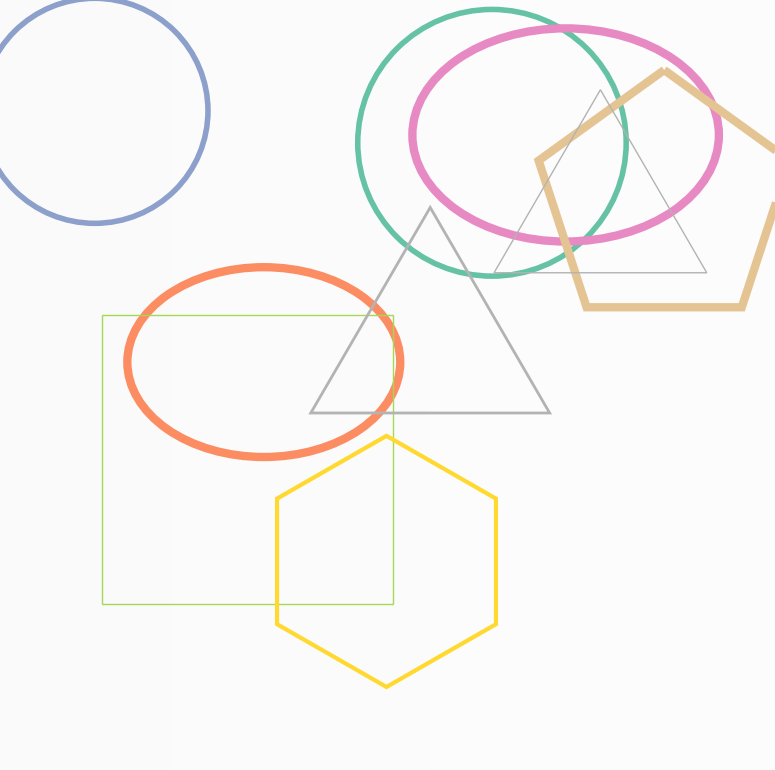[{"shape": "circle", "thickness": 2, "radius": 0.87, "center": [0.635, 0.815]}, {"shape": "oval", "thickness": 3, "radius": 0.88, "center": [0.34, 0.53]}, {"shape": "circle", "thickness": 2, "radius": 0.73, "center": [0.122, 0.856]}, {"shape": "oval", "thickness": 3, "radius": 0.99, "center": [0.73, 0.825]}, {"shape": "square", "thickness": 0.5, "radius": 0.94, "center": [0.32, 0.403]}, {"shape": "hexagon", "thickness": 1.5, "radius": 0.82, "center": [0.499, 0.271]}, {"shape": "pentagon", "thickness": 3, "radius": 0.85, "center": [0.857, 0.739]}, {"shape": "triangle", "thickness": 0.5, "radius": 0.79, "center": [0.775, 0.725]}, {"shape": "triangle", "thickness": 1, "radius": 0.89, "center": [0.555, 0.553]}]